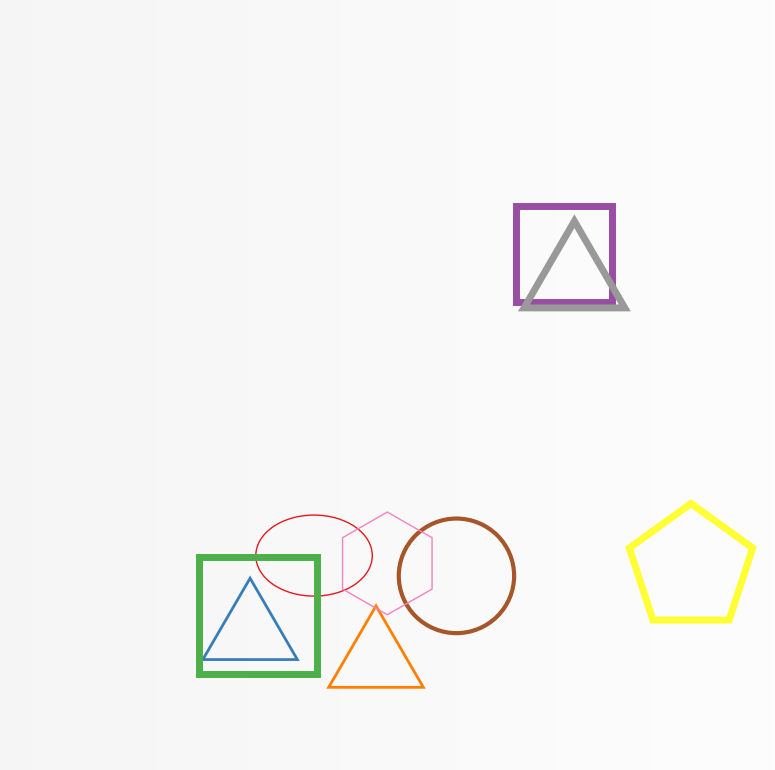[{"shape": "oval", "thickness": 0.5, "radius": 0.38, "center": [0.405, 0.278]}, {"shape": "triangle", "thickness": 1, "radius": 0.35, "center": [0.323, 0.179]}, {"shape": "square", "thickness": 2.5, "radius": 0.38, "center": [0.332, 0.201]}, {"shape": "square", "thickness": 2.5, "radius": 0.31, "center": [0.728, 0.67]}, {"shape": "triangle", "thickness": 1, "radius": 0.35, "center": [0.485, 0.143]}, {"shape": "pentagon", "thickness": 2.5, "radius": 0.42, "center": [0.892, 0.262]}, {"shape": "circle", "thickness": 1.5, "radius": 0.37, "center": [0.589, 0.252]}, {"shape": "hexagon", "thickness": 0.5, "radius": 0.33, "center": [0.5, 0.268]}, {"shape": "triangle", "thickness": 2.5, "radius": 0.38, "center": [0.741, 0.638]}]